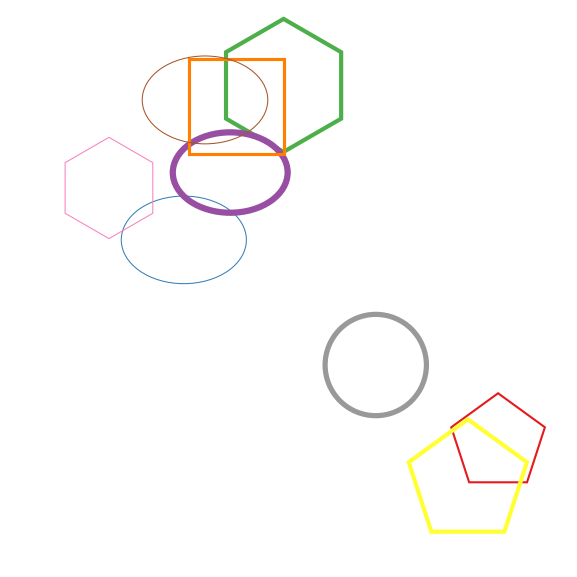[{"shape": "pentagon", "thickness": 1, "radius": 0.43, "center": [0.862, 0.233]}, {"shape": "oval", "thickness": 0.5, "radius": 0.54, "center": [0.318, 0.584]}, {"shape": "hexagon", "thickness": 2, "radius": 0.58, "center": [0.491, 0.851]}, {"shape": "oval", "thickness": 3, "radius": 0.5, "center": [0.399, 0.7]}, {"shape": "square", "thickness": 1.5, "radius": 0.41, "center": [0.41, 0.815]}, {"shape": "pentagon", "thickness": 2, "radius": 0.54, "center": [0.81, 0.165]}, {"shape": "oval", "thickness": 0.5, "radius": 0.54, "center": [0.355, 0.826]}, {"shape": "hexagon", "thickness": 0.5, "radius": 0.44, "center": [0.189, 0.674]}, {"shape": "circle", "thickness": 2.5, "radius": 0.44, "center": [0.651, 0.367]}]